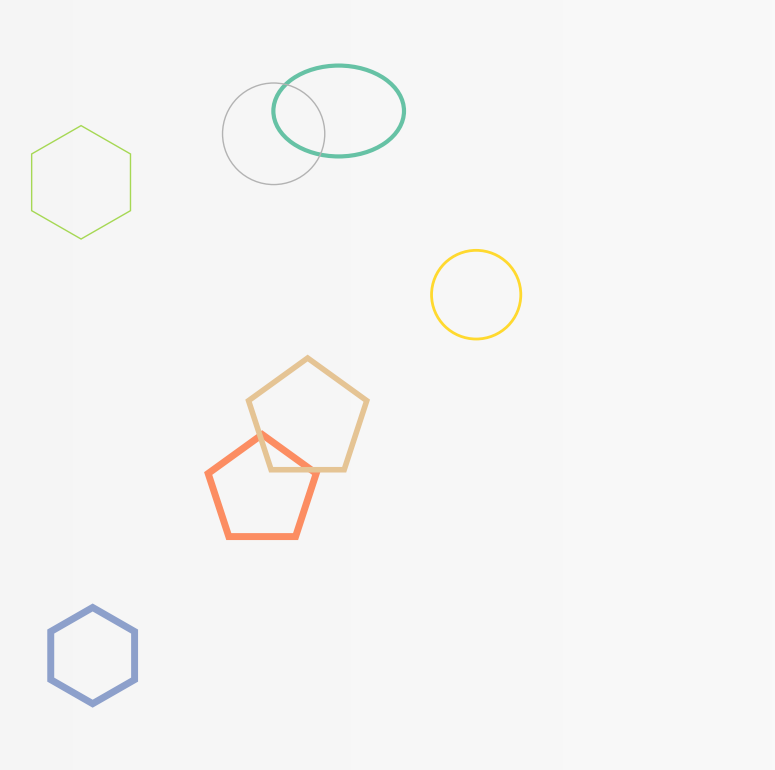[{"shape": "oval", "thickness": 1.5, "radius": 0.42, "center": [0.437, 0.856]}, {"shape": "pentagon", "thickness": 2.5, "radius": 0.37, "center": [0.338, 0.362]}, {"shape": "hexagon", "thickness": 2.5, "radius": 0.31, "center": [0.12, 0.149]}, {"shape": "hexagon", "thickness": 0.5, "radius": 0.37, "center": [0.105, 0.763]}, {"shape": "circle", "thickness": 1, "radius": 0.29, "center": [0.614, 0.617]}, {"shape": "pentagon", "thickness": 2, "radius": 0.4, "center": [0.397, 0.455]}, {"shape": "circle", "thickness": 0.5, "radius": 0.33, "center": [0.353, 0.826]}]